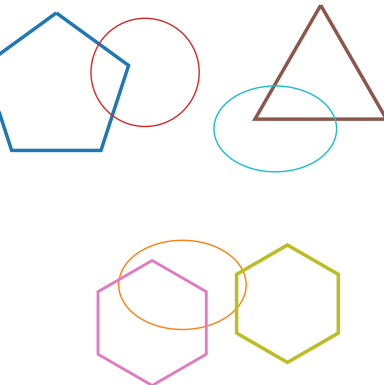[{"shape": "pentagon", "thickness": 2.5, "radius": 0.99, "center": [0.146, 0.769]}, {"shape": "oval", "thickness": 1, "radius": 0.83, "center": [0.474, 0.26]}, {"shape": "circle", "thickness": 1, "radius": 0.7, "center": [0.377, 0.812]}, {"shape": "triangle", "thickness": 2.5, "radius": 0.99, "center": [0.833, 0.789]}, {"shape": "hexagon", "thickness": 2, "radius": 0.81, "center": [0.395, 0.161]}, {"shape": "hexagon", "thickness": 2.5, "radius": 0.76, "center": [0.747, 0.211]}, {"shape": "oval", "thickness": 1, "radius": 0.8, "center": [0.715, 0.665]}]